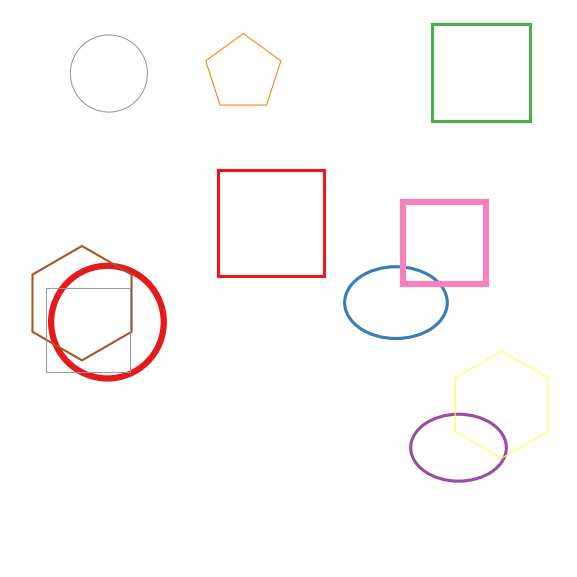[{"shape": "circle", "thickness": 3, "radius": 0.49, "center": [0.186, 0.441]}, {"shape": "square", "thickness": 1.5, "radius": 0.46, "center": [0.469, 0.613]}, {"shape": "oval", "thickness": 1.5, "radius": 0.44, "center": [0.686, 0.475]}, {"shape": "square", "thickness": 1.5, "radius": 0.42, "center": [0.833, 0.873]}, {"shape": "oval", "thickness": 1.5, "radius": 0.41, "center": [0.794, 0.224]}, {"shape": "pentagon", "thickness": 0.5, "radius": 0.34, "center": [0.421, 0.873]}, {"shape": "hexagon", "thickness": 0.5, "radius": 0.46, "center": [0.868, 0.298]}, {"shape": "hexagon", "thickness": 1, "radius": 0.5, "center": [0.142, 0.474]}, {"shape": "square", "thickness": 3, "radius": 0.36, "center": [0.769, 0.579]}, {"shape": "circle", "thickness": 0.5, "radius": 0.33, "center": [0.189, 0.872]}, {"shape": "square", "thickness": 0.5, "radius": 0.36, "center": [0.153, 0.427]}]